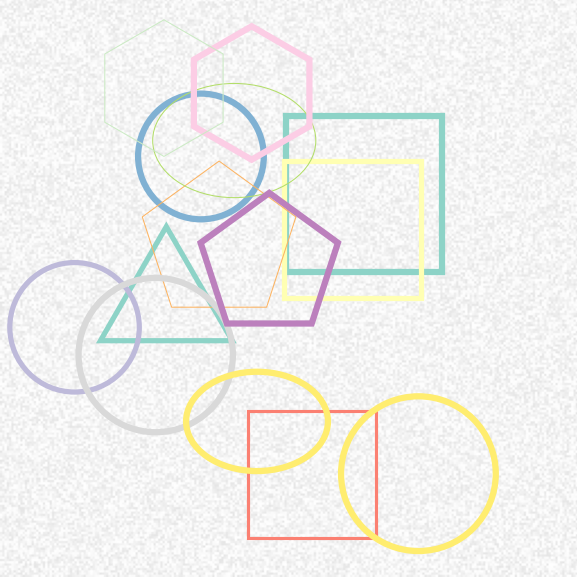[{"shape": "triangle", "thickness": 2.5, "radius": 0.66, "center": [0.288, 0.475]}, {"shape": "square", "thickness": 3, "radius": 0.67, "center": [0.63, 0.663]}, {"shape": "square", "thickness": 2.5, "radius": 0.59, "center": [0.61, 0.601]}, {"shape": "circle", "thickness": 2.5, "radius": 0.56, "center": [0.129, 0.432]}, {"shape": "square", "thickness": 1.5, "radius": 0.55, "center": [0.54, 0.177]}, {"shape": "circle", "thickness": 3, "radius": 0.54, "center": [0.348, 0.728]}, {"shape": "pentagon", "thickness": 0.5, "radius": 0.7, "center": [0.379, 0.58]}, {"shape": "oval", "thickness": 0.5, "radius": 0.71, "center": [0.406, 0.756]}, {"shape": "hexagon", "thickness": 3, "radius": 0.58, "center": [0.436, 0.838]}, {"shape": "circle", "thickness": 3, "radius": 0.67, "center": [0.27, 0.384]}, {"shape": "pentagon", "thickness": 3, "radius": 0.62, "center": [0.466, 0.54]}, {"shape": "hexagon", "thickness": 0.5, "radius": 0.59, "center": [0.284, 0.847]}, {"shape": "oval", "thickness": 3, "radius": 0.61, "center": [0.445, 0.269]}, {"shape": "circle", "thickness": 3, "radius": 0.67, "center": [0.725, 0.179]}]